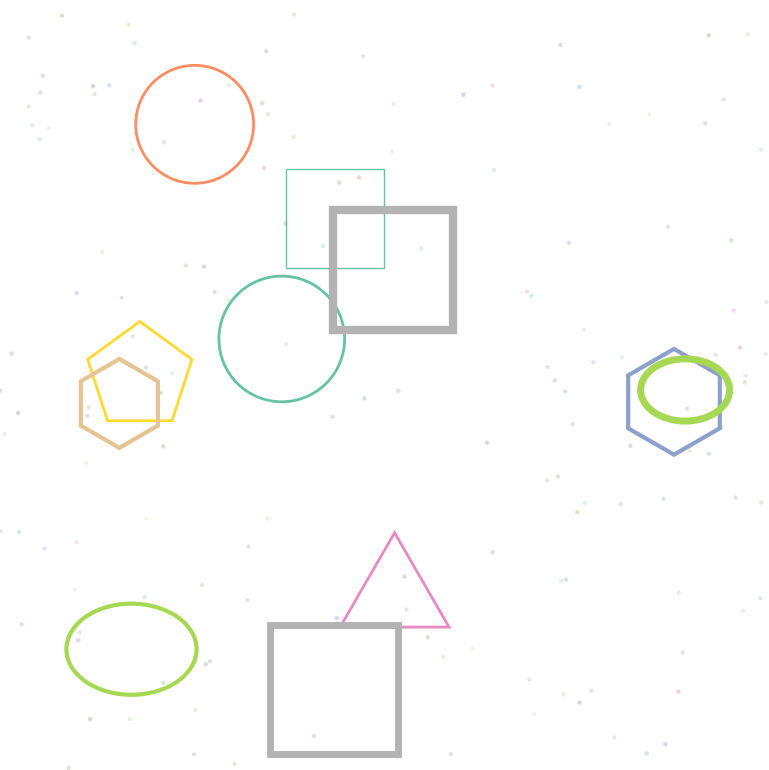[{"shape": "square", "thickness": 0.5, "radius": 0.32, "center": [0.435, 0.716]}, {"shape": "circle", "thickness": 1, "radius": 0.41, "center": [0.366, 0.56]}, {"shape": "circle", "thickness": 1, "radius": 0.38, "center": [0.253, 0.839]}, {"shape": "hexagon", "thickness": 1.5, "radius": 0.34, "center": [0.875, 0.478]}, {"shape": "triangle", "thickness": 1, "radius": 0.41, "center": [0.512, 0.226]}, {"shape": "oval", "thickness": 2.5, "radius": 0.29, "center": [0.89, 0.494]}, {"shape": "oval", "thickness": 1.5, "radius": 0.42, "center": [0.171, 0.157]}, {"shape": "pentagon", "thickness": 1, "radius": 0.36, "center": [0.182, 0.511]}, {"shape": "hexagon", "thickness": 1.5, "radius": 0.29, "center": [0.155, 0.476]}, {"shape": "square", "thickness": 3, "radius": 0.39, "center": [0.51, 0.65]}, {"shape": "square", "thickness": 2.5, "radius": 0.42, "center": [0.433, 0.104]}]